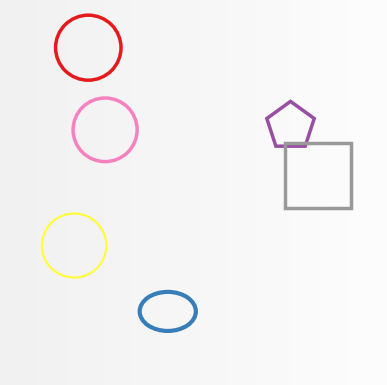[{"shape": "circle", "thickness": 2.5, "radius": 0.42, "center": [0.228, 0.876]}, {"shape": "oval", "thickness": 3, "radius": 0.36, "center": [0.433, 0.191]}, {"shape": "pentagon", "thickness": 2.5, "radius": 0.32, "center": [0.75, 0.672]}, {"shape": "circle", "thickness": 1.5, "radius": 0.42, "center": [0.191, 0.362]}, {"shape": "circle", "thickness": 2.5, "radius": 0.41, "center": [0.271, 0.663]}, {"shape": "square", "thickness": 2.5, "radius": 0.42, "center": [0.82, 0.544]}]